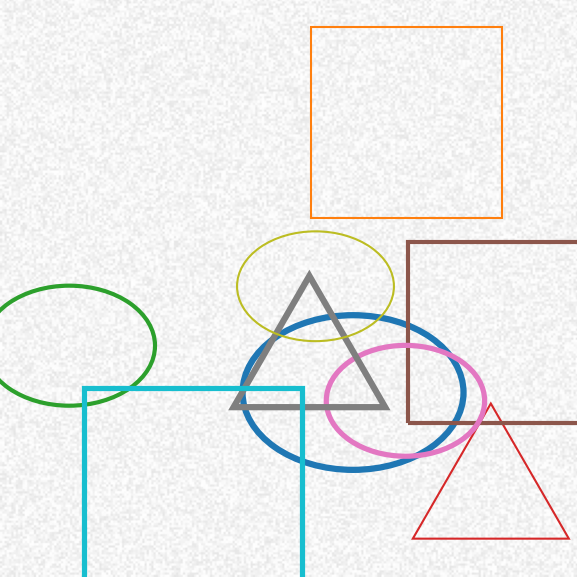[{"shape": "oval", "thickness": 3, "radius": 0.96, "center": [0.611, 0.319]}, {"shape": "square", "thickness": 1, "radius": 0.83, "center": [0.704, 0.786]}, {"shape": "oval", "thickness": 2, "radius": 0.74, "center": [0.12, 0.401]}, {"shape": "triangle", "thickness": 1, "radius": 0.78, "center": [0.85, 0.144]}, {"shape": "square", "thickness": 2, "radius": 0.78, "center": [0.864, 0.424]}, {"shape": "oval", "thickness": 2.5, "radius": 0.69, "center": [0.702, 0.305]}, {"shape": "triangle", "thickness": 3, "radius": 0.76, "center": [0.536, 0.37]}, {"shape": "oval", "thickness": 1, "radius": 0.68, "center": [0.546, 0.503]}, {"shape": "square", "thickness": 2.5, "radius": 0.94, "center": [0.335, 0.139]}]